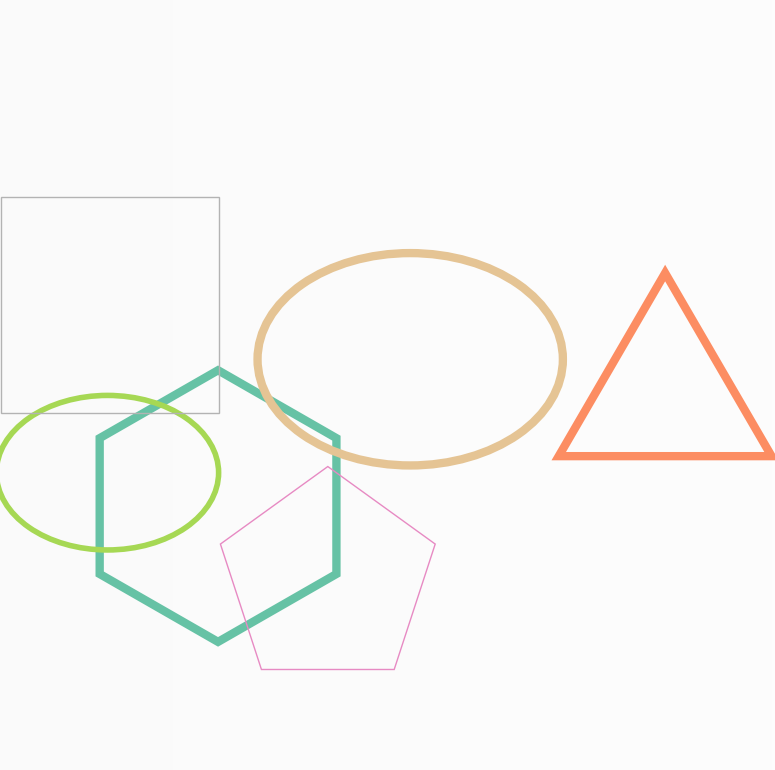[{"shape": "hexagon", "thickness": 3, "radius": 0.88, "center": [0.281, 0.343]}, {"shape": "triangle", "thickness": 3, "radius": 0.79, "center": [0.858, 0.487]}, {"shape": "pentagon", "thickness": 0.5, "radius": 0.73, "center": [0.423, 0.248]}, {"shape": "oval", "thickness": 2, "radius": 0.72, "center": [0.139, 0.386]}, {"shape": "oval", "thickness": 3, "radius": 0.98, "center": [0.529, 0.533]}, {"shape": "square", "thickness": 0.5, "radius": 0.7, "center": [0.142, 0.604]}]